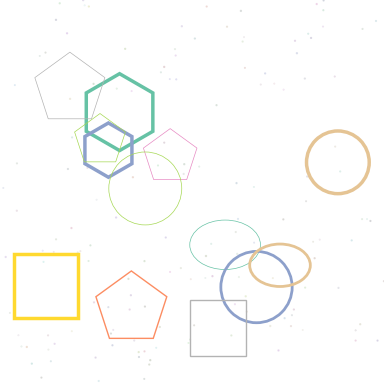[{"shape": "hexagon", "thickness": 2.5, "radius": 0.5, "center": [0.311, 0.709]}, {"shape": "oval", "thickness": 0.5, "radius": 0.46, "center": [0.585, 0.364]}, {"shape": "pentagon", "thickness": 1, "radius": 0.48, "center": [0.341, 0.199]}, {"shape": "circle", "thickness": 2, "radius": 0.46, "center": [0.666, 0.254]}, {"shape": "hexagon", "thickness": 2.5, "radius": 0.35, "center": [0.282, 0.61]}, {"shape": "pentagon", "thickness": 0.5, "radius": 0.37, "center": [0.442, 0.593]}, {"shape": "pentagon", "thickness": 0.5, "radius": 0.35, "center": [0.26, 0.636]}, {"shape": "circle", "thickness": 0.5, "radius": 0.47, "center": [0.377, 0.511]}, {"shape": "square", "thickness": 2.5, "radius": 0.42, "center": [0.119, 0.257]}, {"shape": "circle", "thickness": 2.5, "radius": 0.41, "center": [0.878, 0.578]}, {"shape": "oval", "thickness": 2, "radius": 0.39, "center": [0.727, 0.311]}, {"shape": "square", "thickness": 1, "radius": 0.36, "center": [0.566, 0.148]}, {"shape": "pentagon", "thickness": 0.5, "radius": 0.48, "center": [0.181, 0.769]}]